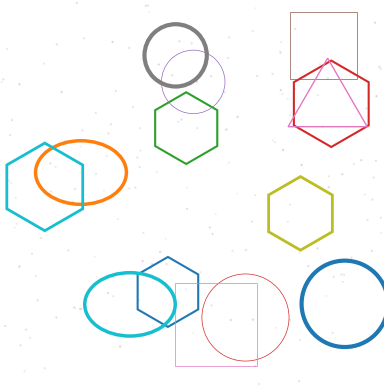[{"shape": "circle", "thickness": 3, "radius": 0.56, "center": [0.896, 0.211]}, {"shape": "hexagon", "thickness": 1.5, "radius": 0.45, "center": [0.436, 0.242]}, {"shape": "oval", "thickness": 2.5, "radius": 0.59, "center": [0.21, 0.552]}, {"shape": "hexagon", "thickness": 1.5, "radius": 0.47, "center": [0.484, 0.667]}, {"shape": "circle", "thickness": 0.5, "radius": 0.57, "center": [0.638, 0.175]}, {"shape": "hexagon", "thickness": 1.5, "radius": 0.56, "center": [0.86, 0.73]}, {"shape": "circle", "thickness": 0.5, "radius": 0.41, "center": [0.502, 0.787]}, {"shape": "square", "thickness": 0.5, "radius": 0.44, "center": [0.839, 0.881]}, {"shape": "triangle", "thickness": 1, "radius": 0.59, "center": [0.851, 0.73]}, {"shape": "square", "thickness": 0.5, "radius": 0.53, "center": [0.562, 0.157]}, {"shape": "circle", "thickness": 3, "radius": 0.4, "center": [0.456, 0.856]}, {"shape": "hexagon", "thickness": 2, "radius": 0.48, "center": [0.781, 0.446]}, {"shape": "oval", "thickness": 2.5, "radius": 0.59, "center": [0.338, 0.209]}, {"shape": "hexagon", "thickness": 2, "radius": 0.57, "center": [0.116, 0.515]}]